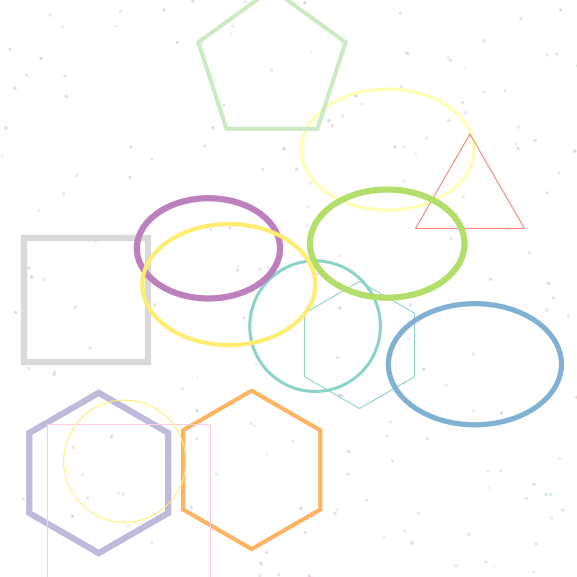[{"shape": "circle", "thickness": 1.5, "radius": 0.57, "center": [0.546, 0.434]}, {"shape": "hexagon", "thickness": 0.5, "radius": 0.55, "center": [0.623, 0.402]}, {"shape": "oval", "thickness": 1.5, "radius": 0.75, "center": [0.671, 0.74]}, {"shape": "hexagon", "thickness": 3, "radius": 0.69, "center": [0.171, 0.18]}, {"shape": "triangle", "thickness": 0.5, "radius": 0.54, "center": [0.814, 0.658]}, {"shape": "oval", "thickness": 2.5, "radius": 0.75, "center": [0.822, 0.368]}, {"shape": "hexagon", "thickness": 2, "radius": 0.69, "center": [0.436, 0.185]}, {"shape": "oval", "thickness": 3, "radius": 0.67, "center": [0.671, 0.577]}, {"shape": "square", "thickness": 0.5, "radius": 0.7, "center": [0.223, 0.125]}, {"shape": "square", "thickness": 3, "radius": 0.54, "center": [0.15, 0.479]}, {"shape": "oval", "thickness": 3, "radius": 0.62, "center": [0.361, 0.569]}, {"shape": "pentagon", "thickness": 2, "radius": 0.67, "center": [0.471, 0.884]}, {"shape": "circle", "thickness": 0.5, "radius": 0.53, "center": [0.216, 0.201]}, {"shape": "oval", "thickness": 2, "radius": 0.75, "center": [0.396, 0.506]}]